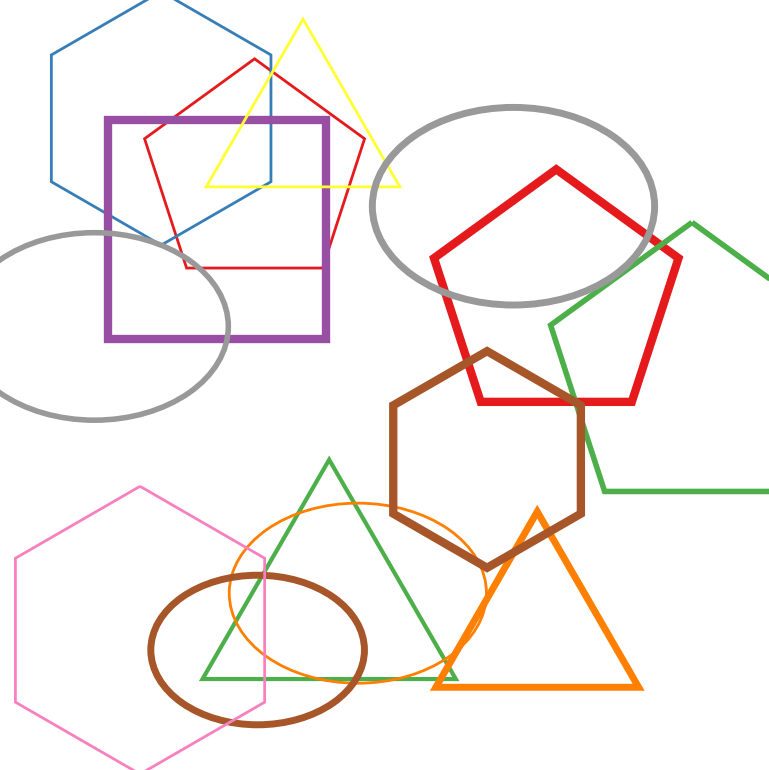[{"shape": "pentagon", "thickness": 3, "radius": 0.83, "center": [0.722, 0.613]}, {"shape": "pentagon", "thickness": 1, "radius": 0.75, "center": [0.331, 0.773]}, {"shape": "hexagon", "thickness": 1, "radius": 0.82, "center": [0.209, 0.846]}, {"shape": "triangle", "thickness": 1.5, "radius": 0.95, "center": [0.427, 0.213]}, {"shape": "pentagon", "thickness": 2, "radius": 0.97, "center": [0.899, 0.518]}, {"shape": "square", "thickness": 3, "radius": 0.71, "center": [0.282, 0.702]}, {"shape": "triangle", "thickness": 2.5, "radius": 0.76, "center": [0.698, 0.183]}, {"shape": "oval", "thickness": 1, "radius": 0.84, "center": [0.465, 0.23]}, {"shape": "triangle", "thickness": 1, "radius": 0.73, "center": [0.394, 0.83]}, {"shape": "oval", "thickness": 2.5, "radius": 0.69, "center": [0.335, 0.156]}, {"shape": "hexagon", "thickness": 3, "radius": 0.7, "center": [0.633, 0.403]}, {"shape": "hexagon", "thickness": 1, "radius": 0.93, "center": [0.182, 0.182]}, {"shape": "oval", "thickness": 2, "radius": 0.87, "center": [0.123, 0.576]}, {"shape": "oval", "thickness": 2.5, "radius": 0.92, "center": [0.667, 0.732]}]